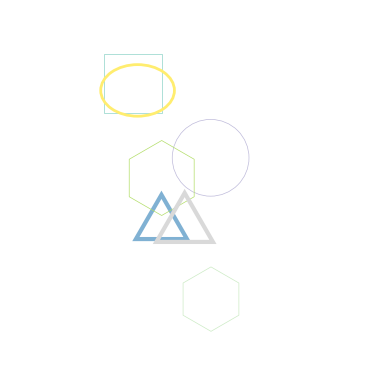[{"shape": "square", "thickness": 0.5, "radius": 0.38, "center": [0.345, 0.782]}, {"shape": "circle", "thickness": 0.5, "radius": 0.5, "center": [0.547, 0.59]}, {"shape": "triangle", "thickness": 3, "radius": 0.38, "center": [0.419, 0.417]}, {"shape": "hexagon", "thickness": 0.5, "radius": 0.49, "center": [0.42, 0.538]}, {"shape": "triangle", "thickness": 3, "radius": 0.42, "center": [0.48, 0.414]}, {"shape": "hexagon", "thickness": 0.5, "radius": 0.42, "center": [0.548, 0.223]}, {"shape": "oval", "thickness": 2, "radius": 0.48, "center": [0.357, 0.765]}]